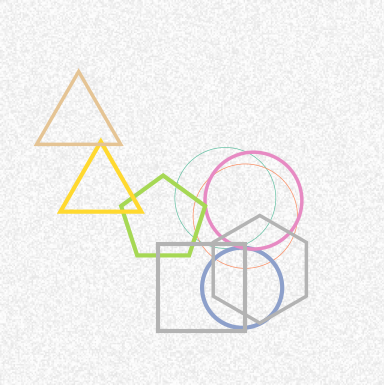[{"shape": "circle", "thickness": 0.5, "radius": 0.66, "center": [0.585, 0.486]}, {"shape": "circle", "thickness": 0.5, "radius": 0.68, "center": [0.637, 0.439]}, {"shape": "circle", "thickness": 3, "radius": 0.52, "center": [0.629, 0.253]}, {"shape": "circle", "thickness": 2.5, "radius": 0.63, "center": [0.658, 0.479]}, {"shape": "pentagon", "thickness": 3, "radius": 0.57, "center": [0.424, 0.429]}, {"shape": "triangle", "thickness": 3, "radius": 0.61, "center": [0.262, 0.511]}, {"shape": "triangle", "thickness": 2.5, "radius": 0.63, "center": [0.204, 0.688]}, {"shape": "hexagon", "thickness": 2.5, "radius": 0.7, "center": [0.675, 0.301]}, {"shape": "square", "thickness": 3, "radius": 0.57, "center": [0.524, 0.254]}]